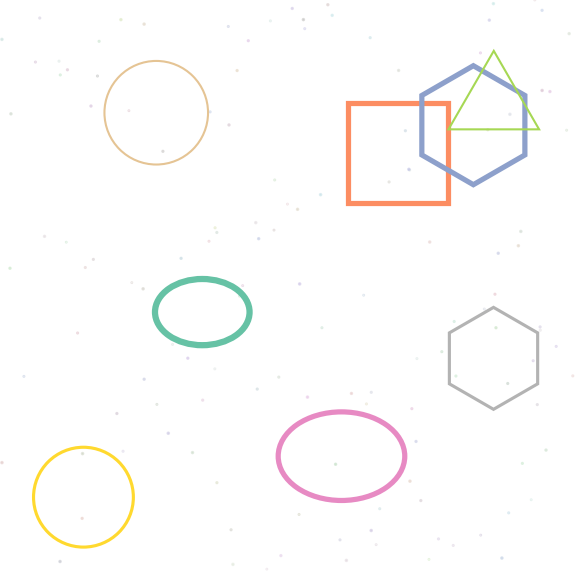[{"shape": "oval", "thickness": 3, "radius": 0.41, "center": [0.35, 0.459]}, {"shape": "square", "thickness": 2.5, "radius": 0.43, "center": [0.689, 0.735]}, {"shape": "hexagon", "thickness": 2.5, "radius": 0.52, "center": [0.82, 0.782]}, {"shape": "oval", "thickness": 2.5, "radius": 0.55, "center": [0.591, 0.209]}, {"shape": "triangle", "thickness": 1, "radius": 0.45, "center": [0.855, 0.82]}, {"shape": "circle", "thickness": 1.5, "radius": 0.43, "center": [0.144, 0.138]}, {"shape": "circle", "thickness": 1, "radius": 0.45, "center": [0.271, 0.804]}, {"shape": "hexagon", "thickness": 1.5, "radius": 0.44, "center": [0.855, 0.379]}]